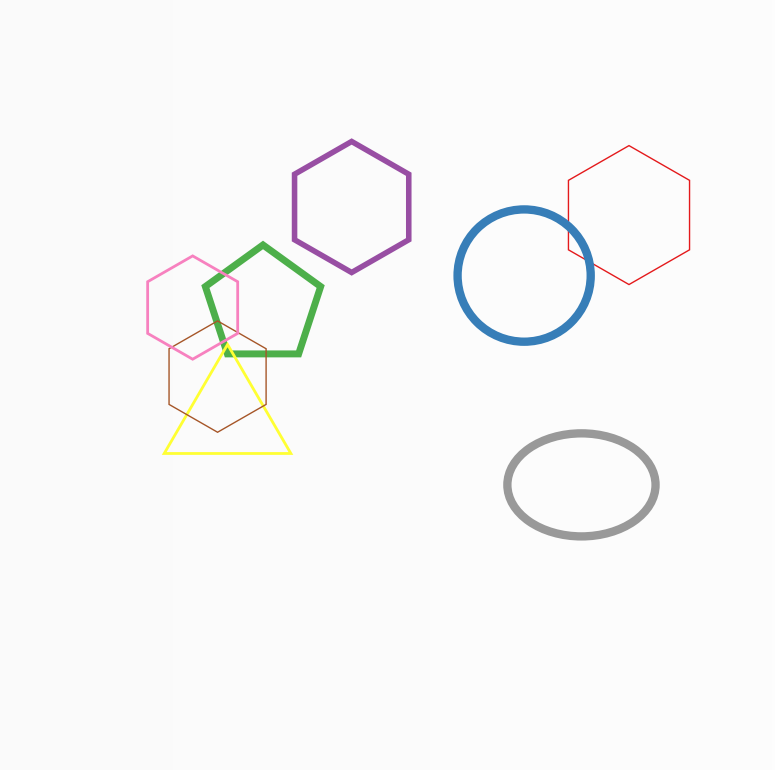[{"shape": "hexagon", "thickness": 0.5, "radius": 0.45, "center": [0.812, 0.721]}, {"shape": "circle", "thickness": 3, "radius": 0.43, "center": [0.676, 0.642]}, {"shape": "pentagon", "thickness": 2.5, "radius": 0.39, "center": [0.339, 0.604]}, {"shape": "hexagon", "thickness": 2, "radius": 0.43, "center": [0.454, 0.731]}, {"shape": "triangle", "thickness": 1, "radius": 0.47, "center": [0.294, 0.458]}, {"shape": "hexagon", "thickness": 0.5, "radius": 0.36, "center": [0.281, 0.511]}, {"shape": "hexagon", "thickness": 1, "radius": 0.34, "center": [0.249, 0.601]}, {"shape": "oval", "thickness": 3, "radius": 0.48, "center": [0.75, 0.37]}]